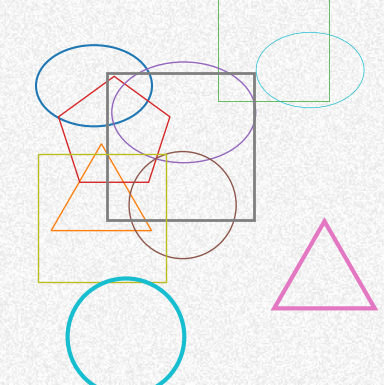[{"shape": "oval", "thickness": 1.5, "radius": 0.75, "center": [0.244, 0.777]}, {"shape": "triangle", "thickness": 1, "radius": 0.75, "center": [0.263, 0.476]}, {"shape": "square", "thickness": 0.5, "radius": 0.72, "center": [0.71, 0.881]}, {"shape": "pentagon", "thickness": 1, "radius": 0.76, "center": [0.297, 0.65]}, {"shape": "oval", "thickness": 1, "radius": 0.93, "center": [0.477, 0.708]}, {"shape": "circle", "thickness": 1, "radius": 0.7, "center": [0.474, 0.467]}, {"shape": "triangle", "thickness": 3, "radius": 0.75, "center": [0.843, 0.274]}, {"shape": "square", "thickness": 2, "radius": 0.95, "center": [0.469, 0.62]}, {"shape": "square", "thickness": 1, "radius": 0.83, "center": [0.265, 0.433]}, {"shape": "circle", "thickness": 3, "radius": 0.76, "center": [0.327, 0.125]}, {"shape": "oval", "thickness": 0.5, "radius": 0.7, "center": [0.805, 0.818]}]